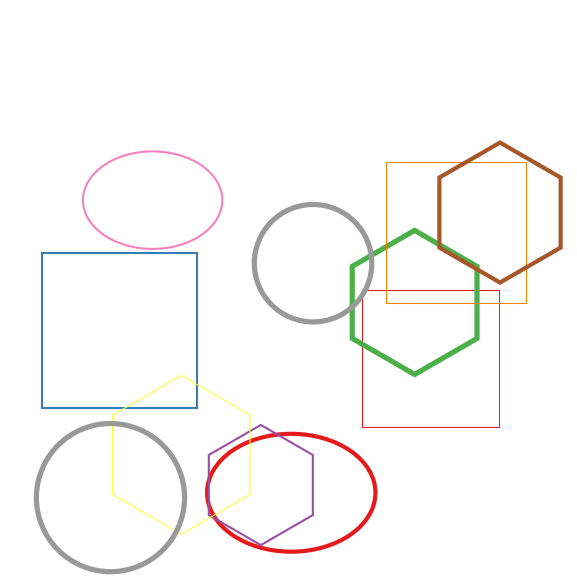[{"shape": "oval", "thickness": 2, "radius": 0.73, "center": [0.504, 0.146]}, {"shape": "square", "thickness": 0.5, "radius": 0.59, "center": [0.745, 0.379]}, {"shape": "square", "thickness": 1, "radius": 0.67, "center": [0.207, 0.426]}, {"shape": "hexagon", "thickness": 2.5, "radius": 0.62, "center": [0.718, 0.475]}, {"shape": "hexagon", "thickness": 1, "radius": 0.52, "center": [0.452, 0.159]}, {"shape": "square", "thickness": 0.5, "radius": 0.61, "center": [0.79, 0.596]}, {"shape": "hexagon", "thickness": 0.5, "radius": 0.69, "center": [0.314, 0.212]}, {"shape": "hexagon", "thickness": 2, "radius": 0.61, "center": [0.866, 0.631]}, {"shape": "oval", "thickness": 1, "radius": 0.6, "center": [0.264, 0.653]}, {"shape": "circle", "thickness": 2.5, "radius": 0.64, "center": [0.191, 0.137]}, {"shape": "circle", "thickness": 2.5, "radius": 0.51, "center": [0.542, 0.543]}]